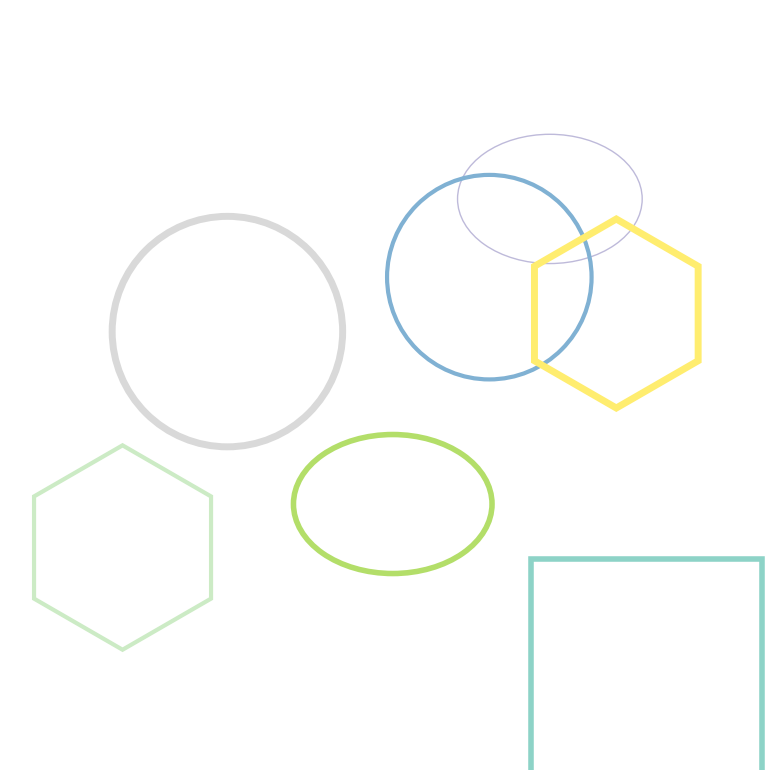[{"shape": "square", "thickness": 2, "radius": 0.75, "center": [0.839, 0.125]}, {"shape": "oval", "thickness": 0.5, "radius": 0.6, "center": [0.714, 0.742]}, {"shape": "circle", "thickness": 1.5, "radius": 0.66, "center": [0.635, 0.64]}, {"shape": "oval", "thickness": 2, "radius": 0.64, "center": [0.51, 0.345]}, {"shape": "circle", "thickness": 2.5, "radius": 0.75, "center": [0.295, 0.569]}, {"shape": "hexagon", "thickness": 1.5, "radius": 0.66, "center": [0.159, 0.289]}, {"shape": "hexagon", "thickness": 2.5, "radius": 0.61, "center": [0.8, 0.593]}]